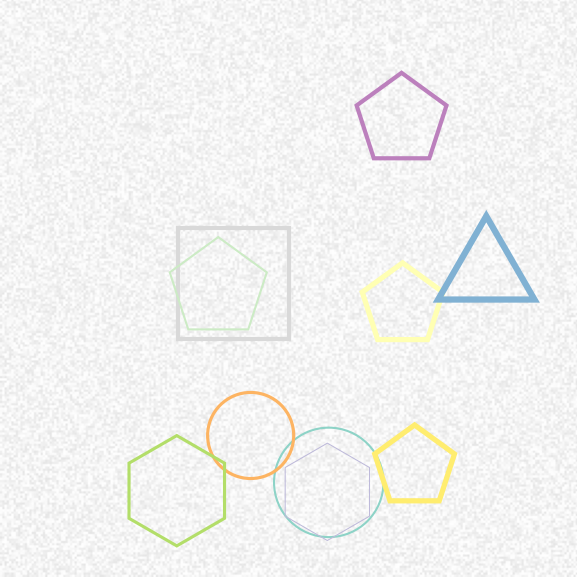[{"shape": "circle", "thickness": 1, "radius": 0.47, "center": [0.569, 0.164]}, {"shape": "pentagon", "thickness": 2.5, "radius": 0.37, "center": [0.697, 0.471]}, {"shape": "hexagon", "thickness": 0.5, "radius": 0.42, "center": [0.567, 0.147]}, {"shape": "triangle", "thickness": 3, "radius": 0.48, "center": [0.842, 0.529]}, {"shape": "circle", "thickness": 1.5, "radius": 0.37, "center": [0.434, 0.245]}, {"shape": "hexagon", "thickness": 1.5, "radius": 0.48, "center": [0.306, 0.149]}, {"shape": "square", "thickness": 2, "radius": 0.48, "center": [0.404, 0.508]}, {"shape": "pentagon", "thickness": 2, "radius": 0.41, "center": [0.695, 0.791]}, {"shape": "pentagon", "thickness": 1, "radius": 0.44, "center": [0.378, 0.5]}, {"shape": "pentagon", "thickness": 2.5, "radius": 0.36, "center": [0.718, 0.191]}]